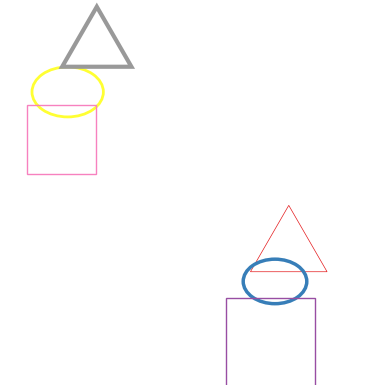[{"shape": "triangle", "thickness": 0.5, "radius": 0.57, "center": [0.75, 0.352]}, {"shape": "oval", "thickness": 2.5, "radius": 0.41, "center": [0.714, 0.269]}, {"shape": "square", "thickness": 1, "radius": 0.58, "center": [0.703, 0.111]}, {"shape": "oval", "thickness": 2, "radius": 0.46, "center": [0.176, 0.761]}, {"shape": "square", "thickness": 1, "radius": 0.45, "center": [0.159, 0.638]}, {"shape": "triangle", "thickness": 3, "radius": 0.52, "center": [0.251, 0.879]}]